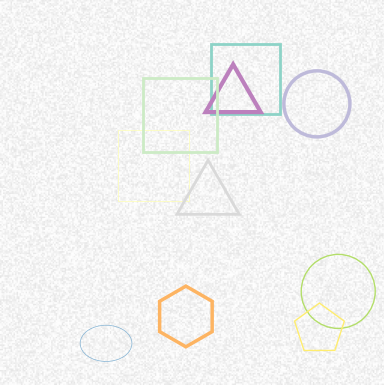[{"shape": "square", "thickness": 2, "radius": 0.45, "center": [0.637, 0.795]}, {"shape": "square", "thickness": 0.5, "radius": 0.46, "center": [0.399, 0.571]}, {"shape": "circle", "thickness": 2.5, "radius": 0.43, "center": [0.823, 0.73]}, {"shape": "oval", "thickness": 0.5, "radius": 0.34, "center": [0.275, 0.108]}, {"shape": "hexagon", "thickness": 2.5, "radius": 0.39, "center": [0.483, 0.178]}, {"shape": "circle", "thickness": 1, "radius": 0.48, "center": [0.878, 0.243]}, {"shape": "triangle", "thickness": 2, "radius": 0.47, "center": [0.54, 0.49]}, {"shape": "triangle", "thickness": 3, "radius": 0.41, "center": [0.606, 0.75]}, {"shape": "square", "thickness": 2, "radius": 0.48, "center": [0.467, 0.701]}, {"shape": "pentagon", "thickness": 1, "radius": 0.34, "center": [0.83, 0.145]}]